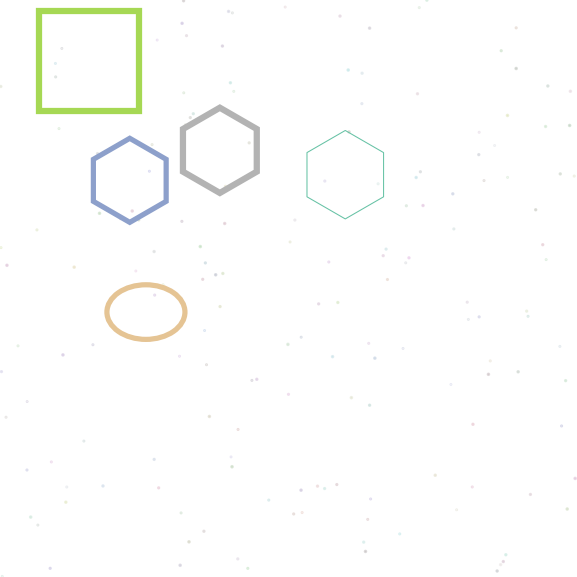[{"shape": "hexagon", "thickness": 0.5, "radius": 0.38, "center": [0.598, 0.697]}, {"shape": "hexagon", "thickness": 2.5, "radius": 0.36, "center": [0.225, 0.687]}, {"shape": "square", "thickness": 3, "radius": 0.43, "center": [0.154, 0.893]}, {"shape": "oval", "thickness": 2.5, "radius": 0.34, "center": [0.253, 0.459]}, {"shape": "hexagon", "thickness": 3, "radius": 0.37, "center": [0.381, 0.739]}]